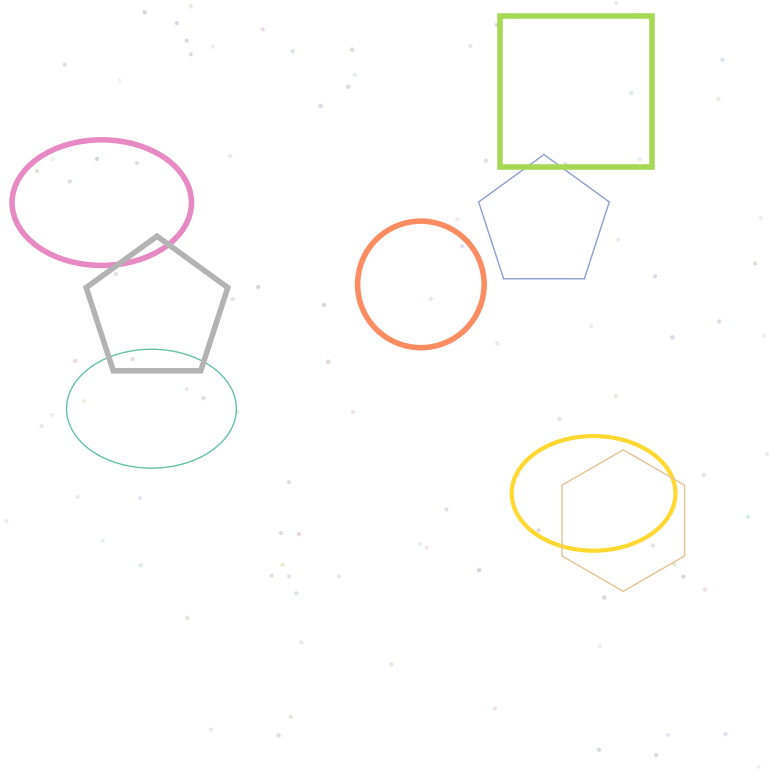[{"shape": "oval", "thickness": 0.5, "radius": 0.55, "center": [0.197, 0.469]}, {"shape": "circle", "thickness": 2, "radius": 0.41, "center": [0.547, 0.631]}, {"shape": "pentagon", "thickness": 0.5, "radius": 0.45, "center": [0.706, 0.71]}, {"shape": "oval", "thickness": 2, "radius": 0.58, "center": [0.132, 0.737]}, {"shape": "square", "thickness": 2, "radius": 0.49, "center": [0.748, 0.881]}, {"shape": "oval", "thickness": 1.5, "radius": 0.53, "center": [0.771, 0.359]}, {"shape": "hexagon", "thickness": 0.5, "radius": 0.46, "center": [0.809, 0.324]}, {"shape": "pentagon", "thickness": 2, "radius": 0.48, "center": [0.204, 0.597]}]